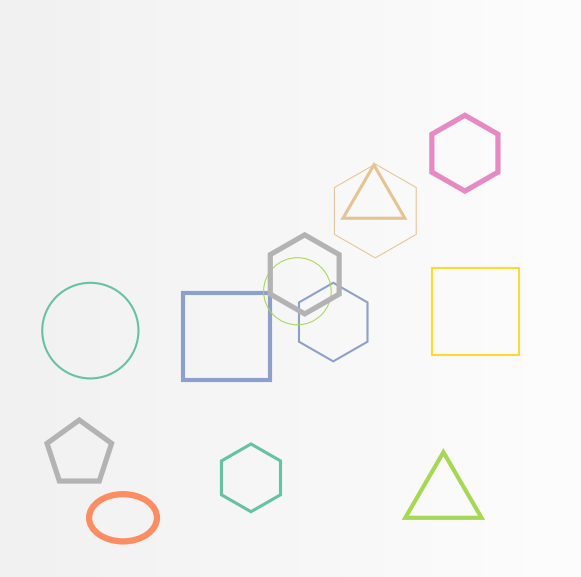[{"shape": "hexagon", "thickness": 1.5, "radius": 0.29, "center": [0.432, 0.172]}, {"shape": "circle", "thickness": 1, "radius": 0.41, "center": [0.155, 0.427]}, {"shape": "oval", "thickness": 3, "radius": 0.29, "center": [0.212, 0.103]}, {"shape": "square", "thickness": 2, "radius": 0.37, "center": [0.389, 0.416]}, {"shape": "hexagon", "thickness": 1, "radius": 0.34, "center": [0.573, 0.441]}, {"shape": "hexagon", "thickness": 2.5, "radius": 0.33, "center": [0.8, 0.734]}, {"shape": "triangle", "thickness": 2, "radius": 0.38, "center": [0.763, 0.14]}, {"shape": "circle", "thickness": 0.5, "radius": 0.29, "center": [0.512, 0.495]}, {"shape": "square", "thickness": 1, "radius": 0.38, "center": [0.818, 0.46]}, {"shape": "triangle", "thickness": 1.5, "radius": 0.31, "center": [0.643, 0.652]}, {"shape": "hexagon", "thickness": 0.5, "radius": 0.41, "center": [0.646, 0.634]}, {"shape": "pentagon", "thickness": 2.5, "radius": 0.29, "center": [0.136, 0.213]}, {"shape": "hexagon", "thickness": 2.5, "radius": 0.34, "center": [0.524, 0.524]}]